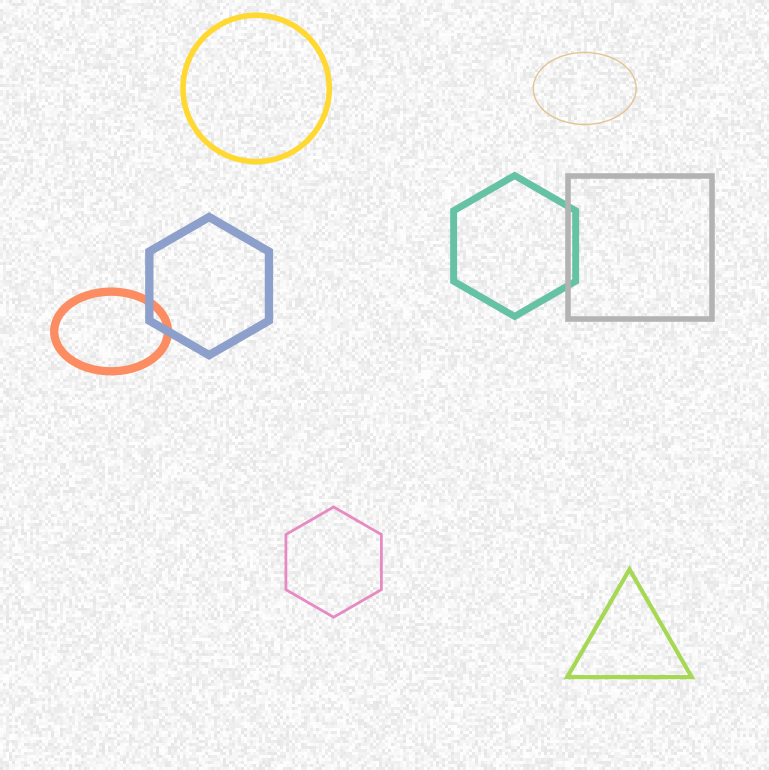[{"shape": "hexagon", "thickness": 2.5, "radius": 0.46, "center": [0.668, 0.681]}, {"shape": "oval", "thickness": 3, "radius": 0.37, "center": [0.144, 0.569]}, {"shape": "hexagon", "thickness": 3, "radius": 0.45, "center": [0.272, 0.628]}, {"shape": "hexagon", "thickness": 1, "radius": 0.36, "center": [0.433, 0.27]}, {"shape": "triangle", "thickness": 1.5, "radius": 0.47, "center": [0.818, 0.167]}, {"shape": "circle", "thickness": 2, "radius": 0.48, "center": [0.333, 0.885]}, {"shape": "oval", "thickness": 0.5, "radius": 0.33, "center": [0.759, 0.885]}, {"shape": "square", "thickness": 2, "radius": 0.47, "center": [0.831, 0.679]}]